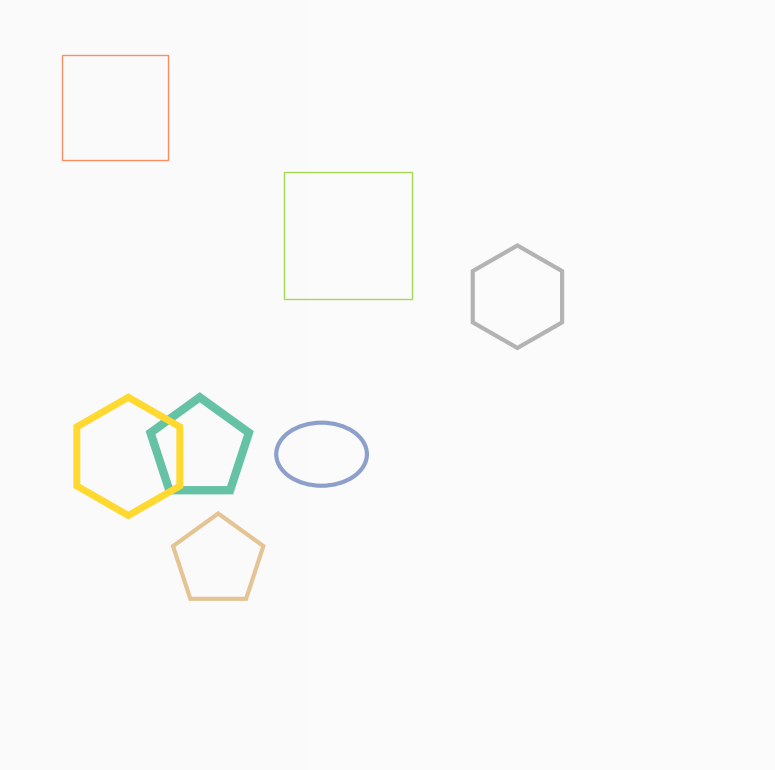[{"shape": "pentagon", "thickness": 3, "radius": 0.33, "center": [0.258, 0.417]}, {"shape": "square", "thickness": 0.5, "radius": 0.34, "center": [0.148, 0.861]}, {"shape": "oval", "thickness": 1.5, "radius": 0.29, "center": [0.415, 0.41]}, {"shape": "square", "thickness": 0.5, "radius": 0.41, "center": [0.449, 0.694]}, {"shape": "hexagon", "thickness": 2.5, "radius": 0.38, "center": [0.166, 0.407]}, {"shape": "pentagon", "thickness": 1.5, "radius": 0.31, "center": [0.282, 0.272]}, {"shape": "hexagon", "thickness": 1.5, "radius": 0.33, "center": [0.668, 0.615]}]